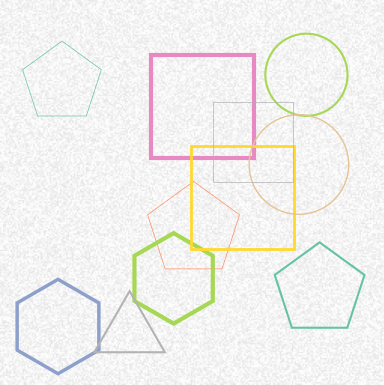[{"shape": "pentagon", "thickness": 0.5, "radius": 0.54, "center": [0.161, 0.786]}, {"shape": "pentagon", "thickness": 1.5, "radius": 0.61, "center": [0.83, 0.248]}, {"shape": "pentagon", "thickness": 0.5, "radius": 0.63, "center": [0.503, 0.403]}, {"shape": "hexagon", "thickness": 2.5, "radius": 0.61, "center": [0.151, 0.152]}, {"shape": "square", "thickness": 3, "radius": 0.67, "center": [0.527, 0.725]}, {"shape": "hexagon", "thickness": 3, "radius": 0.59, "center": [0.451, 0.277]}, {"shape": "circle", "thickness": 1.5, "radius": 0.53, "center": [0.796, 0.806]}, {"shape": "square", "thickness": 2, "radius": 0.67, "center": [0.63, 0.487]}, {"shape": "circle", "thickness": 1, "radius": 0.65, "center": [0.776, 0.573]}, {"shape": "triangle", "thickness": 1.5, "radius": 0.53, "center": [0.337, 0.138]}, {"shape": "square", "thickness": 0.5, "radius": 0.52, "center": [0.657, 0.631]}]